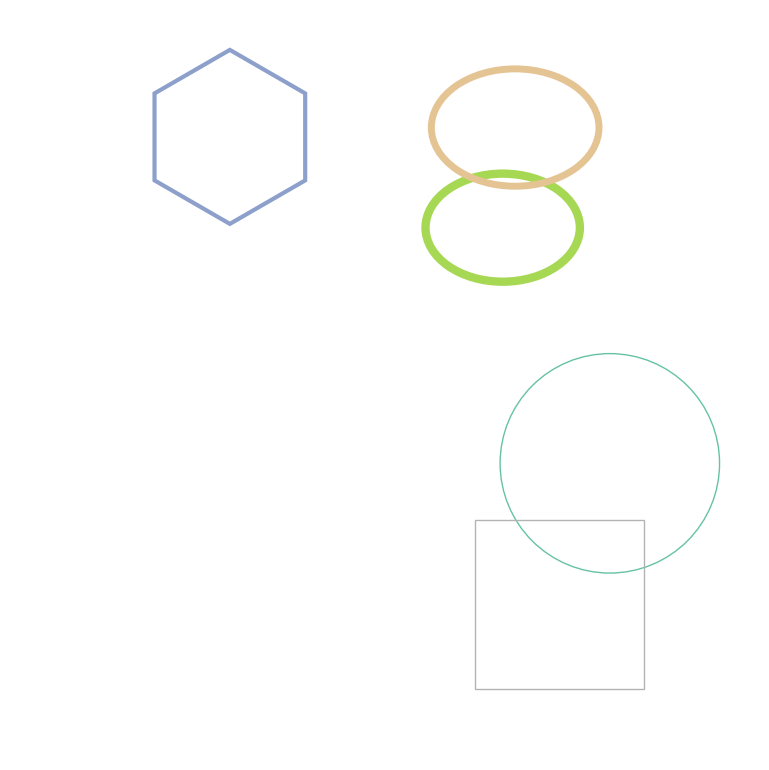[{"shape": "circle", "thickness": 0.5, "radius": 0.71, "center": [0.792, 0.398]}, {"shape": "hexagon", "thickness": 1.5, "radius": 0.56, "center": [0.299, 0.822]}, {"shape": "oval", "thickness": 3, "radius": 0.5, "center": [0.653, 0.704]}, {"shape": "oval", "thickness": 2.5, "radius": 0.54, "center": [0.669, 0.834]}, {"shape": "square", "thickness": 0.5, "radius": 0.55, "center": [0.726, 0.215]}]